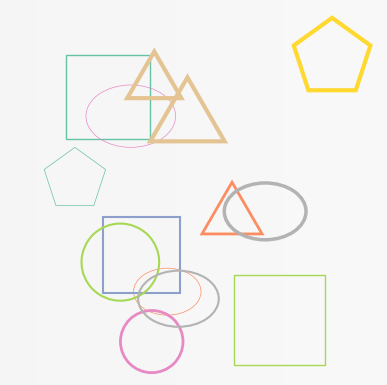[{"shape": "pentagon", "thickness": 0.5, "radius": 0.42, "center": [0.193, 0.534]}, {"shape": "square", "thickness": 1, "radius": 0.54, "center": [0.278, 0.748]}, {"shape": "oval", "thickness": 0.5, "radius": 0.44, "center": [0.432, 0.242]}, {"shape": "triangle", "thickness": 2, "radius": 0.45, "center": [0.599, 0.437]}, {"shape": "square", "thickness": 1.5, "radius": 0.5, "center": [0.365, 0.338]}, {"shape": "oval", "thickness": 0.5, "radius": 0.58, "center": [0.337, 0.698]}, {"shape": "circle", "thickness": 2, "radius": 0.4, "center": [0.392, 0.113]}, {"shape": "circle", "thickness": 1.5, "radius": 0.5, "center": [0.311, 0.319]}, {"shape": "square", "thickness": 1, "radius": 0.58, "center": [0.721, 0.168]}, {"shape": "pentagon", "thickness": 3, "radius": 0.52, "center": [0.857, 0.85]}, {"shape": "triangle", "thickness": 3, "radius": 0.4, "center": [0.398, 0.785]}, {"shape": "triangle", "thickness": 3, "radius": 0.55, "center": [0.484, 0.688]}, {"shape": "oval", "thickness": 1.5, "radius": 0.52, "center": [0.461, 0.224]}, {"shape": "oval", "thickness": 2.5, "radius": 0.53, "center": [0.684, 0.451]}]